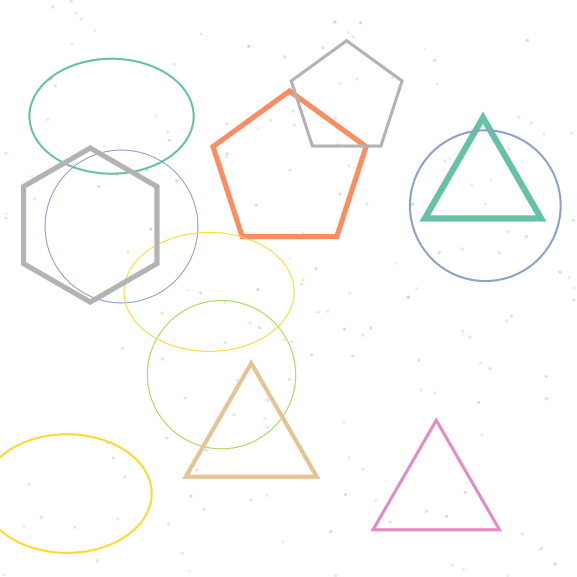[{"shape": "triangle", "thickness": 3, "radius": 0.58, "center": [0.836, 0.679]}, {"shape": "oval", "thickness": 1, "radius": 0.71, "center": [0.193, 0.798]}, {"shape": "pentagon", "thickness": 2.5, "radius": 0.7, "center": [0.501, 0.702]}, {"shape": "circle", "thickness": 0.5, "radius": 0.66, "center": [0.21, 0.607]}, {"shape": "circle", "thickness": 1, "radius": 0.65, "center": [0.84, 0.643]}, {"shape": "triangle", "thickness": 1.5, "radius": 0.63, "center": [0.755, 0.145]}, {"shape": "circle", "thickness": 0.5, "radius": 0.64, "center": [0.384, 0.35]}, {"shape": "oval", "thickness": 1, "radius": 0.73, "center": [0.116, 0.144]}, {"shape": "oval", "thickness": 0.5, "radius": 0.74, "center": [0.362, 0.494]}, {"shape": "triangle", "thickness": 2, "radius": 0.66, "center": [0.435, 0.239]}, {"shape": "hexagon", "thickness": 2.5, "radius": 0.67, "center": [0.156, 0.609]}, {"shape": "pentagon", "thickness": 1.5, "radius": 0.5, "center": [0.6, 0.828]}]